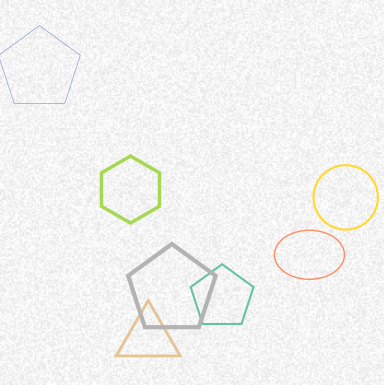[{"shape": "pentagon", "thickness": 1.5, "radius": 0.43, "center": [0.577, 0.228]}, {"shape": "oval", "thickness": 1, "radius": 0.45, "center": [0.804, 0.338]}, {"shape": "pentagon", "thickness": 0.5, "radius": 0.56, "center": [0.102, 0.822]}, {"shape": "hexagon", "thickness": 2.5, "radius": 0.43, "center": [0.339, 0.508]}, {"shape": "circle", "thickness": 1.5, "radius": 0.42, "center": [0.898, 0.487]}, {"shape": "triangle", "thickness": 2, "radius": 0.48, "center": [0.385, 0.124]}, {"shape": "pentagon", "thickness": 3, "radius": 0.6, "center": [0.446, 0.247]}]